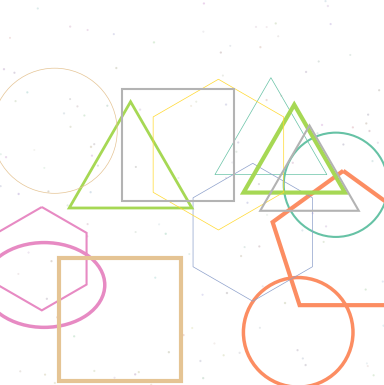[{"shape": "circle", "thickness": 1.5, "radius": 0.68, "center": [0.872, 0.52]}, {"shape": "triangle", "thickness": 0.5, "radius": 0.84, "center": [0.704, 0.63]}, {"shape": "circle", "thickness": 2.5, "radius": 0.71, "center": [0.775, 0.137]}, {"shape": "pentagon", "thickness": 3, "radius": 0.96, "center": [0.892, 0.363]}, {"shape": "hexagon", "thickness": 0.5, "radius": 0.9, "center": [0.656, 0.397]}, {"shape": "oval", "thickness": 2.5, "radius": 0.79, "center": [0.115, 0.26]}, {"shape": "hexagon", "thickness": 1.5, "radius": 0.67, "center": [0.109, 0.328]}, {"shape": "triangle", "thickness": 3, "radius": 0.76, "center": [0.764, 0.576]}, {"shape": "triangle", "thickness": 2, "radius": 0.92, "center": [0.339, 0.552]}, {"shape": "hexagon", "thickness": 0.5, "radius": 0.98, "center": [0.567, 0.598]}, {"shape": "circle", "thickness": 0.5, "radius": 0.81, "center": [0.142, 0.66]}, {"shape": "square", "thickness": 3, "radius": 0.79, "center": [0.311, 0.17]}, {"shape": "square", "thickness": 1.5, "radius": 0.73, "center": [0.461, 0.624]}, {"shape": "triangle", "thickness": 1.5, "radius": 0.74, "center": [0.804, 0.526]}]